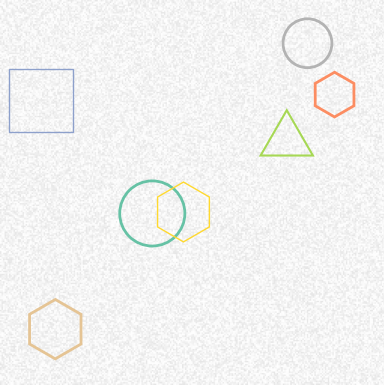[{"shape": "circle", "thickness": 2, "radius": 0.42, "center": [0.396, 0.446]}, {"shape": "hexagon", "thickness": 2, "radius": 0.29, "center": [0.869, 0.754]}, {"shape": "square", "thickness": 1, "radius": 0.41, "center": [0.106, 0.739]}, {"shape": "triangle", "thickness": 1.5, "radius": 0.39, "center": [0.745, 0.635]}, {"shape": "hexagon", "thickness": 1, "radius": 0.39, "center": [0.477, 0.449]}, {"shape": "hexagon", "thickness": 2, "radius": 0.39, "center": [0.144, 0.145]}, {"shape": "circle", "thickness": 2, "radius": 0.32, "center": [0.799, 0.888]}]